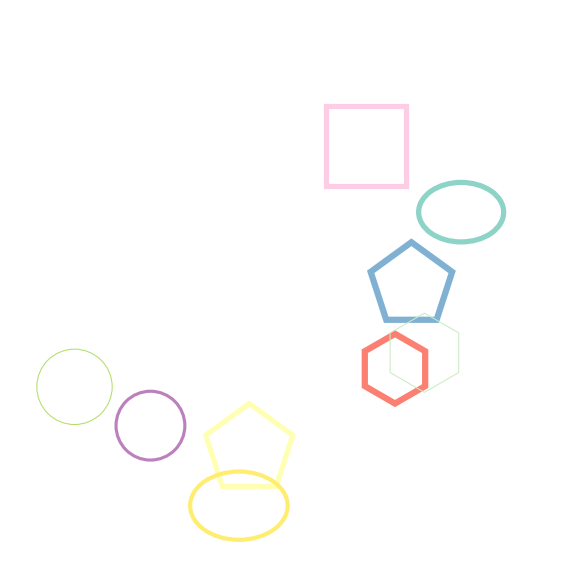[{"shape": "oval", "thickness": 2.5, "radius": 0.37, "center": [0.799, 0.632]}, {"shape": "pentagon", "thickness": 2.5, "radius": 0.4, "center": [0.432, 0.221]}, {"shape": "hexagon", "thickness": 3, "radius": 0.3, "center": [0.684, 0.361]}, {"shape": "pentagon", "thickness": 3, "radius": 0.37, "center": [0.712, 0.505]}, {"shape": "circle", "thickness": 0.5, "radius": 0.33, "center": [0.129, 0.329]}, {"shape": "square", "thickness": 2.5, "radius": 0.35, "center": [0.634, 0.746]}, {"shape": "circle", "thickness": 1.5, "radius": 0.3, "center": [0.261, 0.262]}, {"shape": "hexagon", "thickness": 0.5, "radius": 0.34, "center": [0.735, 0.388]}, {"shape": "oval", "thickness": 2, "radius": 0.42, "center": [0.414, 0.124]}]